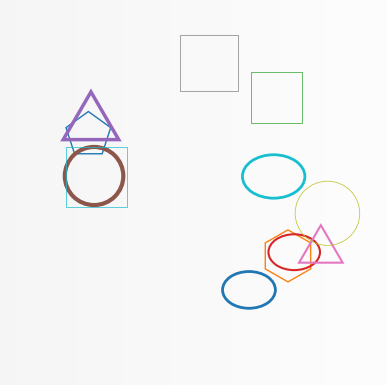[{"shape": "oval", "thickness": 2, "radius": 0.34, "center": [0.642, 0.247]}, {"shape": "pentagon", "thickness": 1, "radius": 0.3, "center": [0.228, 0.65]}, {"shape": "hexagon", "thickness": 1, "radius": 0.34, "center": [0.743, 0.335]}, {"shape": "square", "thickness": 0.5, "radius": 0.33, "center": [0.714, 0.746]}, {"shape": "oval", "thickness": 1.5, "radius": 0.33, "center": [0.759, 0.345]}, {"shape": "triangle", "thickness": 2.5, "radius": 0.41, "center": [0.235, 0.679]}, {"shape": "circle", "thickness": 3, "radius": 0.38, "center": [0.243, 0.543]}, {"shape": "triangle", "thickness": 1.5, "radius": 0.32, "center": [0.828, 0.35]}, {"shape": "square", "thickness": 0.5, "radius": 0.37, "center": [0.539, 0.837]}, {"shape": "circle", "thickness": 0.5, "radius": 0.42, "center": [0.845, 0.446]}, {"shape": "square", "thickness": 0.5, "radius": 0.39, "center": [0.25, 0.54]}, {"shape": "oval", "thickness": 2, "radius": 0.4, "center": [0.706, 0.542]}]